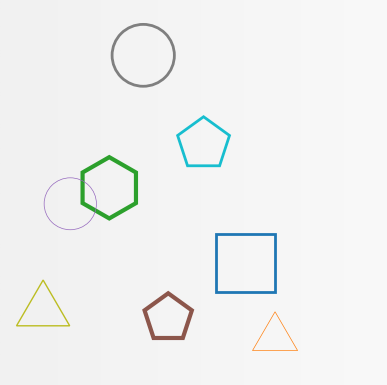[{"shape": "square", "thickness": 2, "radius": 0.38, "center": [0.633, 0.316]}, {"shape": "triangle", "thickness": 0.5, "radius": 0.34, "center": [0.71, 0.123]}, {"shape": "hexagon", "thickness": 3, "radius": 0.4, "center": [0.282, 0.512]}, {"shape": "circle", "thickness": 0.5, "radius": 0.34, "center": [0.181, 0.471]}, {"shape": "pentagon", "thickness": 3, "radius": 0.32, "center": [0.434, 0.174]}, {"shape": "circle", "thickness": 2, "radius": 0.4, "center": [0.37, 0.856]}, {"shape": "triangle", "thickness": 1, "radius": 0.4, "center": [0.111, 0.193]}, {"shape": "pentagon", "thickness": 2, "radius": 0.35, "center": [0.525, 0.626]}]